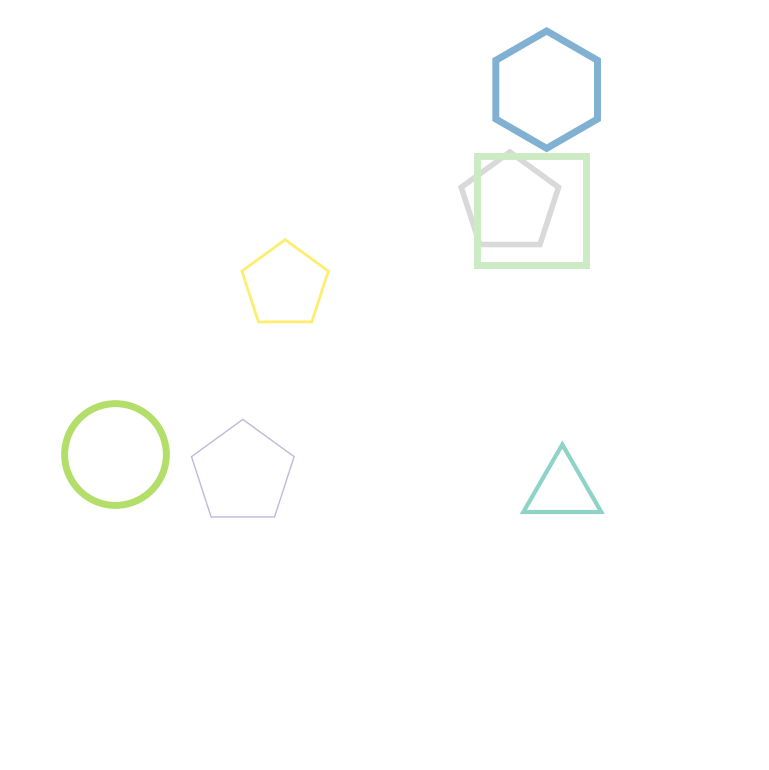[{"shape": "triangle", "thickness": 1.5, "radius": 0.29, "center": [0.73, 0.364]}, {"shape": "pentagon", "thickness": 0.5, "radius": 0.35, "center": [0.315, 0.385]}, {"shape": "hexagon", "thickness": 2.5, "radius": 0.38, "center": [0.71, 0.884]}, {"shape": "circle", "thickness": 2.5, "radius": 0.33, "center": [0.15, 0.41]}, {"shape": "pentagon", "thickness": 2, "radius": 0.33, "center": [0.662, 0.736]}, {"shape": "square", "thickness": 2.5, "radius": 0.35, "center": [0.69, 0.726]}, {"shape": "pentagon", "thickness": 1, "radius": 0.3, "center": [0.37, 0.63]}]